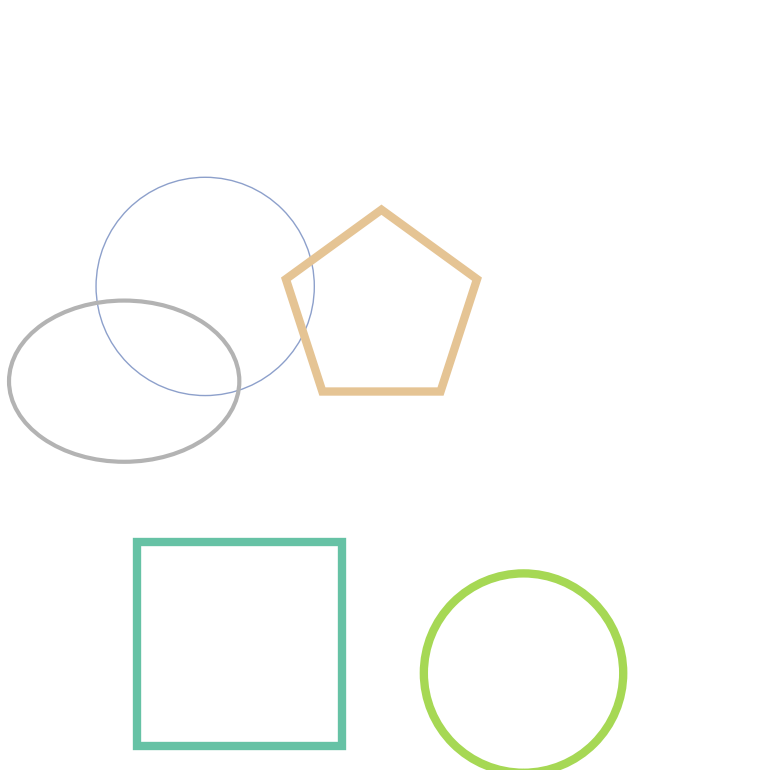[{"shape": "square", "thickness": 3, "radius": 0.66, "center": [0.311, 0.164]}, {"shape": "circle", "thickness": 0.5, "radius": 0.71, "center": [0.266, 0.628]}, {"shape": "circle", "thickness": 3, "radius": 0.65, "center": [0.68, 0.126]}, {"shape": "pentagon", "thickness": 3, "radius": 0.65, "center": [0.495, 0.597]}, {"shape": "oval", "thickness": 1.5, "radius": 0.75, "center": [0.161, 0.505]}]